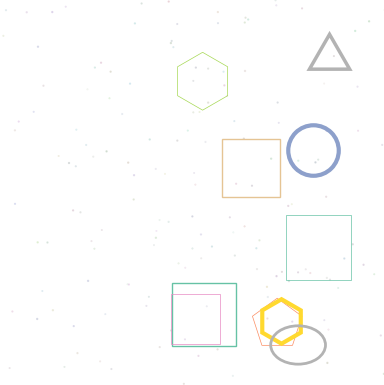[{"shape": "square", "thickness": 1, "radius": 0.41, "center": [0.53, 0.183]}, {"shape": "square", "thickness": 0.5, "radius": 0.42, "center": [0.827, 0.358]}, {"shape": "pentagon", "thickness": 0.5, "radius": 0.34, "center": [0.72, 0.158]}, {"shape": "circle", "thickness": 3, "radius": 0.33, "center": [0.814, 0.609]}, {"shape": "square", "thickness": 0.5, "radius": 0.32, "center": [0.508, 0.171]}, {"shape": "hexagon", "thickness": 0.5, "radius": 0.38, "center": [0.526, 0.789]}, {"shape": "hexagon", "thickness": 3, "radius": 0.29, "center": [0.731, 0.165]}, {"shape": "square", "thickness": 1, "radius": 0.38, "center": [0.652, 0.564]}, {"shape": "oval", "thickness": 2, "radius": 0.36, "center": [0.774, 0.104]}, {"shape": "triangle", "thickness": 2.5, "radius": 0.3, "center": [0.856, 0.85]}]